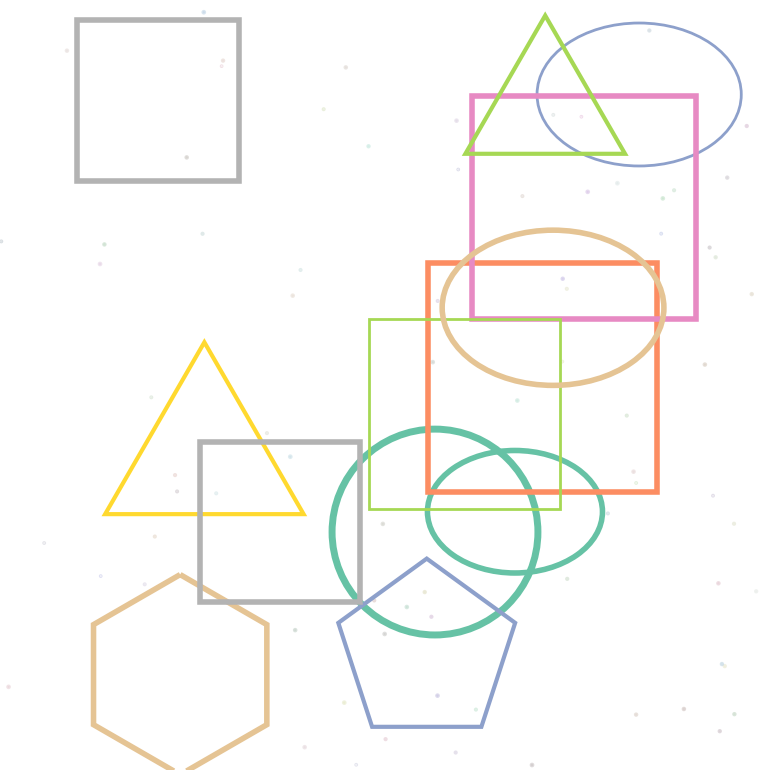[{"shape": "oval", "thickness": 2, "radius": 0.57, "center": [0.669, 0.335]}, {"shape": "circle", "thickness": 2.5, "radius": 0.67, "center": [0.565, 0.309]}, {"shape": "square", "thickness": 2, "radius": 0.74, "center": [0.704, 0.509]}, {"shape": "oval", "thickness": 1, "radius": 0.66, "center": [0.83, 0.877]}, {"shape": "pentagon", "thickness": 1.5, "radius": 0.6, "center": [0.554, 0.154]}, {"shape": "square", "thickness": 2, "radius": 0.73, "center": [0.758, 0.731]}, {"shape": "square", "thickness": 1, "radius": 0.62, "center": [0.603, 0.462]}, {"shape": "triangle", "thickness": 1.5, "radius": 0.6, "center": [0.708, 0.86]}, {"shape": "triangle", "thickness": 1.5, "radius": 0.74, "center": [0.265, 0.407]}, {"shape": "hexagon", "thickness": 2, "radius": 0.65, "center": [0.234, 0.124]}, {"shape": "oval", "thickness": 2, "radius": 0.72, "center": [0.718, 0.6]}, {"shape": "square", "thickness": 2, "radius": 0.52, "center": [0.205, 0.87]}, {"shape": "square", "thickness": 2, "radius": 0.52, "center": [0.363, 0.322]}]